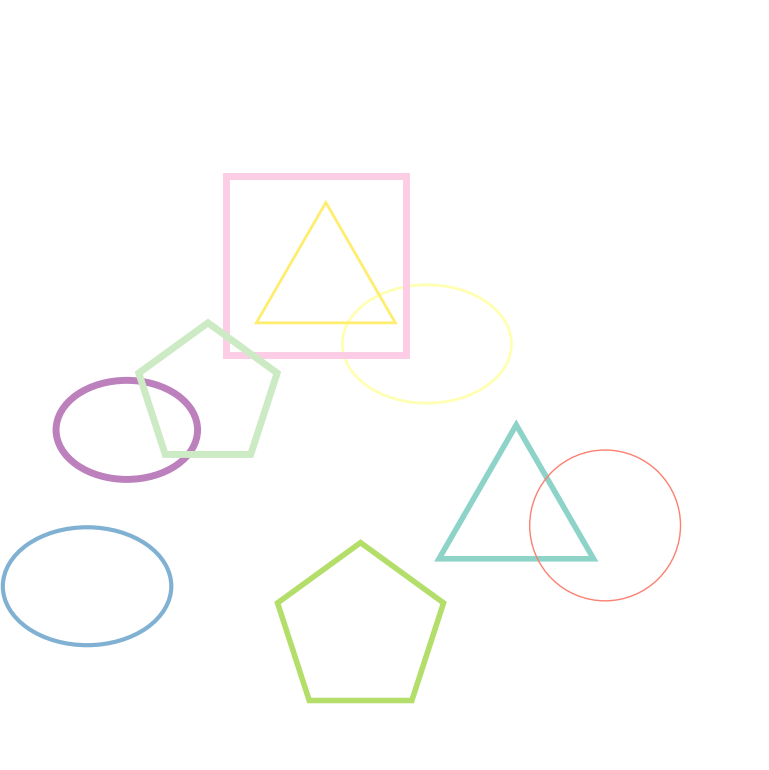[{"shape": "triangle", "thickness": 2, "radius": 0.58, "center": [0.67, 0.332]}, {"shape": "oval", "thickness": 1, "radius": 0.55, "center": [0.554, 0.553]}, {"shape": "circle", "thickness": 0.5, "radius": 0.49, "center": [0.786, 0.318]}, {"shape": "oval", "thickness": 1.5, "radius": 0.55, "center": [0.113, 0.239]}, {"shape": "pentagon", "thickness": 2, "radius": 0.57, "center": [0.468, 0.182]}, {"shape": "square", "thickness": 2.5, "radius": 0.58, "center": [0.41, 0.655]}, {"shape": "oval", "thickness": 2.5, "radius": 0.46, "center": [0.165, 0.442]}, {"shape": "pentagon", "thickness": 2.5, "radius": 0.47, "center": [0.27, 0.486]}, {"shape": "triangle", "thickness": 1, "radius": 0.52, "center": [0.423, 0.633]}]